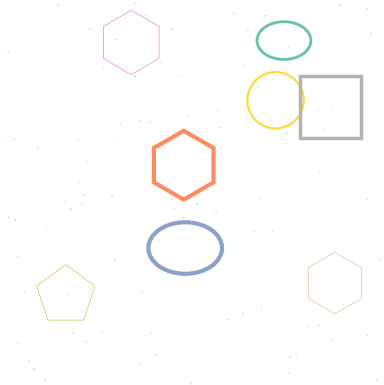[{"shape": "oval", "thickness": 2, "radius": 0.35, "center": [0.738, 0.895]}, {"shape": "hexagon", "thickness": 3, "radius": 0.45, "center": [0.477, 0.571]}, {"shape": "oval", "thickness": 3, "radius": 0.48, "center": [0.481, 0.356]}, {"shape": "hexagon", "thickness": 0.5, "radius": 0.42, "center": [0.341, 0.89]}, {"shape": "pentagon", "thickness": 0.5, "radius": 0.4, "center": [0.171, 0.233]}, {"shape": "circle", "thickness": 1.5, "radius": 0.37, "center": [0.716, 0.74]}, {"shape": "hexagon", "thickness": 0.5, "radius": 0.4, "center": [0.87, 0.265]}, {"shape": "square", "thickness": 2.5, "radius": 0.4, "center": [0.858, 0.722]}]